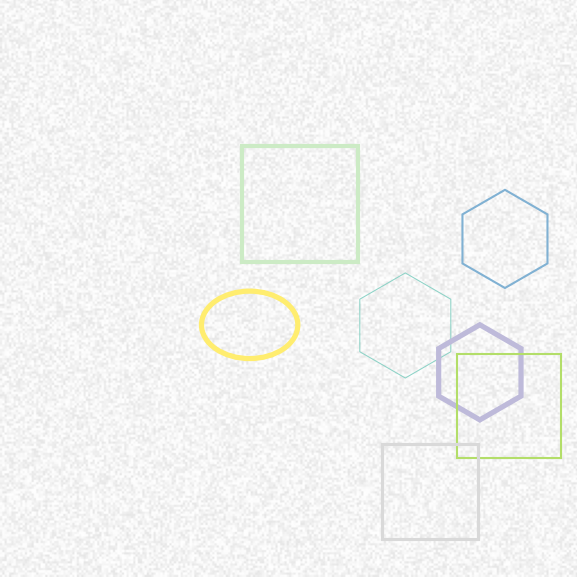[{"shape": "hexagon", "thickness": 0.5, "radius": 0.45, "center": [0.702, 0.436]}, {"shape": "hexagon", "thickness": 2.5, "radius": 0.41, "center": [0.831, 0.354]}, {"shape": "hexagon", "thickness": 1, "radius": 0.42, "center": [0.874, 0.585]}, {"shape": "square", "thickness": 1, "radius": 0.45, "center": [0.882, 0.296]}, {"shape": "square", "thickness": 1.5, "radius": 0.41, "center": [0.744, 0.148]}, {"shape": "square", "thickness": 2, "radius": 0.5, "center": [0.52, 0.646]}, {"shape": "oval", "thickness": 2.5, "radius": 0.42, "center": [0.432, 0.437]}]